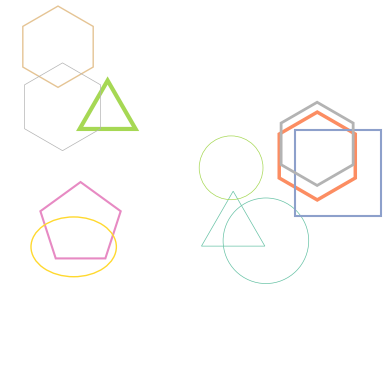[{"shape": "triangle", "thickness": 0.5, "radius": 0.48, "center": [0.606, 0.408]}, {"shape": "circle", "thickness": 0.5, "radius": 0.56, "center": [0.691, 0.375]}, {"shape": "hexagon", "thickness": 2.5, "radius": 0.57, "center": [0.824, 0.595]}, {"shape": "square", "thickness": 1.5, "radius": 0.56, "center": [0.877, 0.55]}, {"shape": "pentagon", "thickness": 1.5, "radius": 0.55, "center": [0.209, 0.418]}, {"shape": "circle", "thickness": 0.5, "radius": 0.41, "center": [0.6, 0.564]}, {"shape": "triangle", "thickness": 3, "radius": 0.42, "center": [0.28, 0.707]}, {"shape": "oval", "thickness": 1, "radius": 0.55, "center": [0.191, 0.359]}, {"shape": "hexagon", "thickness": 1, "radius": 0.53, "center": [0.151, 0.879]}, {"shape": "hexagon", "thickness": 0.5, "radius": 0.57, "center": [0.162, 0.723]}, {"shape": "hexagon", "thickness": 2, "radius": 0.54, "center": [0.824, 0.626]}]